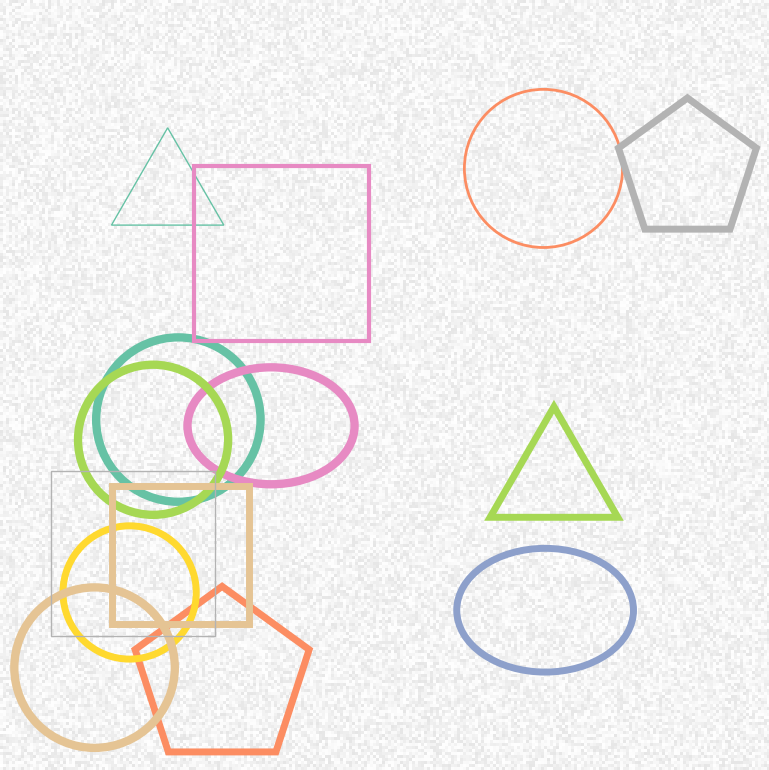[{"shape": "triangle", "thickness": 0.5, "radius": 0.42, "center": [0.218, 0.75]}, {"shape": "circle", "thickness": 3, "radius": 0.53, "center": [0.232, 0.455]}, {"shape": "circle", "thickness": 1, "radius": 0.51, "center": [0.706, 0.781]}, {"shape": "pentagon", "thickness": 2.5, "radius": 0.59, "center": [0.288, 0.12]}, {"shape": "oval", "thickness": 2.5, "radius": 0.57, "center": [0.708, 0.208]}, {"shape": "square", "thickness": 1.5, "radius": 0.57, "center": [0.366, 0.67]}, {"shape": "oval", "thickness": 3, "radius": 0.54, "center": [0.352, 0.447]}, {"shape": "circle", "thickness": 3, "radius": 0.49, "center": [0.199, 0.429]}, {"shape": "triangle", "thickness": 2.5, "radius": 0.48, "center": [0.719, 0.376]}, {"shape": "circle", "thickness": 2.5, "radius": 0.43, "center": [0.168, 0.231]}, {"shape": "square", "thickness": 2.5, "radius": 0.45, "center": [0.234, 0.279]}, {"shape": "circle", "thickness": 3, "radius": 0.52, "center": [0.123, 0.133]}, {"shape": "square", "thickness": 0.5, "radius": 0.54, "center": [0.173, 0.281]}, {"shape": "pentagon", "thickness": 2.5, "radius": 0.47, "center": [0.893, 0.779]}]